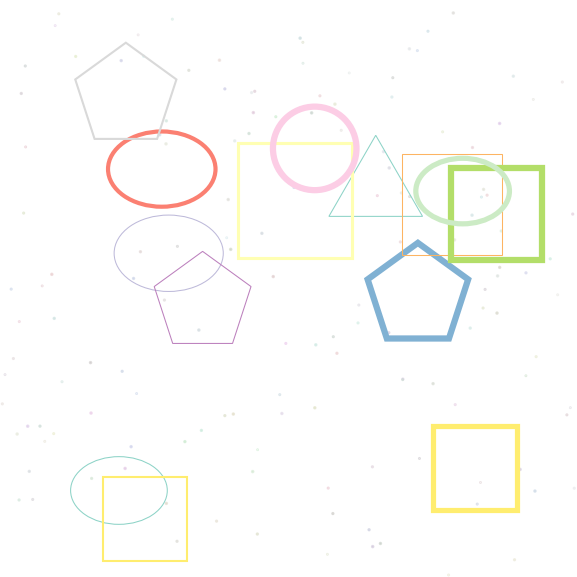[{"shape": "oval", "thickness": 0.5, "radius": 0.42, "center": [0.206, 0.15]}, {"shape": "triangle", "thickness": 0.5, "radius": 0.47, "center": [0.651, 0.671]}, {"shape": "square", "thickness": 1.5, "radius": 0.5, "center": [0.511, 0.652]}, {"shape": "oval", "thickness": 0.5, "radius": 0.47, "center": [0.292, 0.561]}, {"shape": "oval", "thickness": 2, "radius": 0.47, "center": [0.28, 0.706]}, {"shape": "pentagon", "thickness": 3, "radius": 0.46, "center": [0.724, 0.487]}, {"shape": "square", "thickness": 0.5, "radius": 0.43, "center": [0.783, 0.645]}, {"shape": "square", "thickness": 3, "radius": 0.39, "center": [0.859, 0.628]}, {"shape": "circle", "thickness": 3, "radius": 0.36, "center": [0.545, 0.742]}, {"shape": "pentagon", "thickness": 1, "radius": 0.46, "center": [0.218, 0.833]}, {"shape": "pentagon", "thickness": 0.5, "radius": 0.44, "center": [0.351, 0.476]}, {"shape": "oval", "thickness": 2.5, "radius": 0.41, "center": [0.801, 0.668]}, {"shape": "square", "thickness": 2.5, "radius": 0.36, "center": [0.822, 0.189]}, {"shape": "square", "thickness": 1, "radius": 0.36, "center": [0.251, 0.101]}]